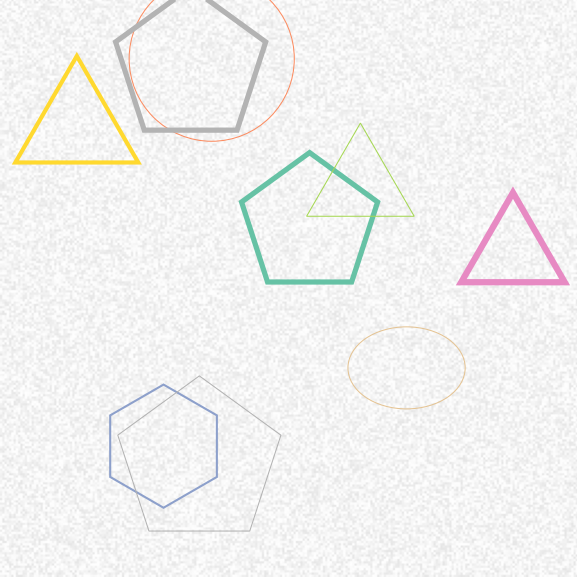[{"shape": "pentagon", "thickness": 2.5, "radius": 0.62, "center": [0.536, 0.611]}, {"shape": "circle", "thickness": 0.5, "radius": 0.71, "center": [0.367, 0.897]}, {"shape": "hexagon", "thickness": 1, "radius": 0.53, "center": [0.283, 0.227]}, {"shape": "triangle", "thickness": 3, "radius": 0.52, "center": [0.888, 0.562]}, {"shape": "triangle", "thickness": 0.5, "radius": 0.54, "center": [0.624, 0.678]}, {"shape": "triangle", "thickness": 2, "radius": 0.61, "center": [0.133, 0.779]}, {"shape": "oval", "thickness": 0.5, "radius": 0.51, "center": [0.704, 0.362]}, {"shape": "pentagon", "thickness": 2.5, "radius": 0.68, "center": [0.33, 0.884]}, {"shape": "pentagon", "thickness": 0.5, "radius": 0.74, "center": [0.345, 0.2]}]